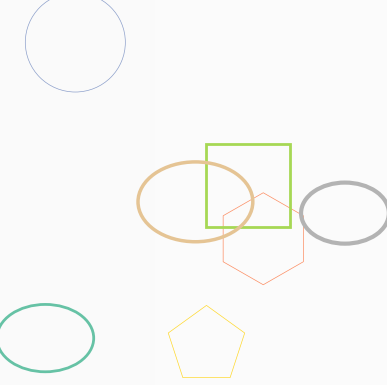[{"shape": "oval", "thickness": 2, "radius": 0.62, "center": [0.117, 0.122]}, {"shape": "hexagon", "thickness": 0.5, "radius": 0.6, "center": [0.679, 0.38]}, {"shape": "circle", "thickness": 0.5, "radius": 0.65, "center": [0.194, 0.89]}, {"shape": "square", "thickness": 2, "radius": 0.54, "center": [0.639, 0.518]}, {"shape": "pentagon", "thickness": 0.5, "radius": 0.52, "center": [0.533, 0.103]}, {"shape": "oval", "thickness": 2.5, "radius": 0.74, "center": [0.504, 0.476]}, {"shape": "oval", "thickness": 3, "radius": 0.57, "center": [0.89, 0.446]}]